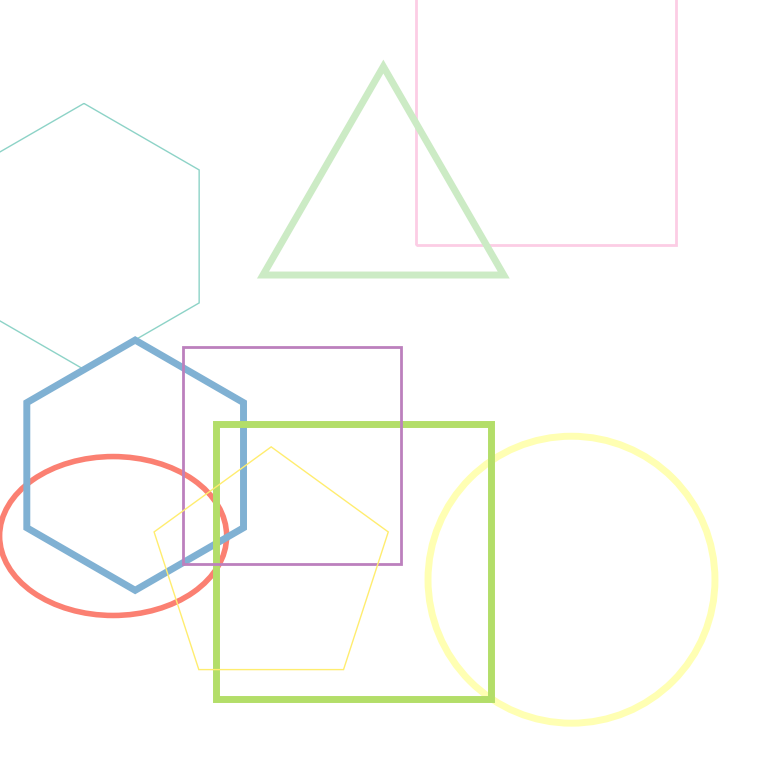[{"shape": "hexagon", "thickness": 0.5, "radius": 0.86, "center": [0.109, 0.693]}, {"shape": "circle", "thickness": 2.5, "radius": 0.93, "center": [0.742, 0.247]}, {"shape": "oval", "thickness": 2, "radius": 0.74, "center": [0.147, 0.304]}, {"shape": "hexagon", "thickness": 2.5, "radius": 0.81, "center": [0.176, 0.396]}, {"shape": "square", "thickness": 2.5, "radius": 0.89, "center": [0.459, 0.271]}, {"shape": "square", "thickness": 1, "radius": 0.85, "center": [0.709, 0.851]}, {"shape": "square", "thickness": 1, "radius": 0.71, "center": [0.38, 0.409]}, {"shape": "triangle", "thickness": 2.5, "radius": 0.9, "center": [0.498, 0.733]}, {"shape": "pentagon", "thickness": 0.5, "radius": 0.8, "center": [0.352, 0.26]}]